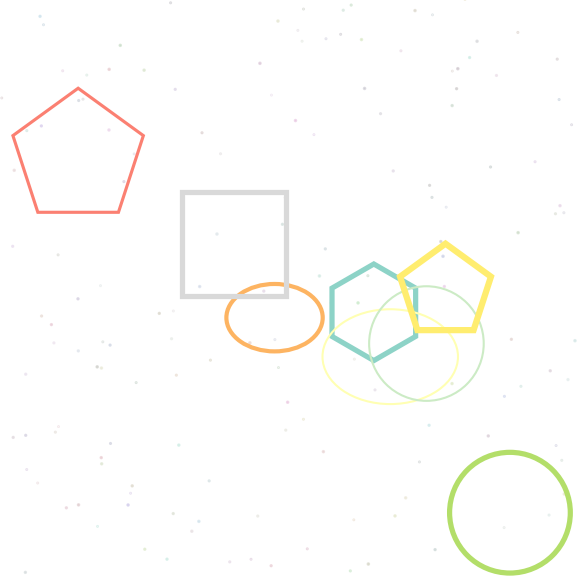[{"shape": "hexagon", "thickness": 2.5, "radius": 0.42, "center": [0.647, 0.458]}, {"shape": "oval", "thickness": 1, "radius": 0.59, "center": [0.676, 0.382]}, {"shape": "pentagon", "thickness": 1.5, "radius": 0.59, "center": [0.135, 0.728]}, {"shape": "oval", "thickness": 2, "radius": 0.42, "center": [0.475, 0.449]}, {"shape": "circle", "thickness": 2.5, "radius": 0.52, "center": [0.883, 0.111]}, {"shape": "square", "thickness": 2.5, "radius": 0.45, "center": [0.405, 0.577]}, {"shape": "circle", "thickness": 1, "radius": 0.5, "center": [0.738, 0.404]}, {"shape": "pentagon", "thickness": 3, "radius": 0.41, "center": [0.771, 0.494]}]